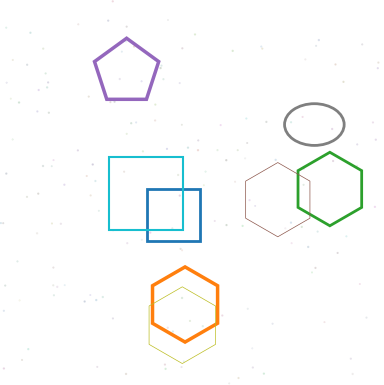[{"shape": "square", "thickness": 2, "radius": 0.34, "center": [0.451, 0.441]}, {"shape": "hexagon", "thickness": 2.5, "radius": 0.49, "center": [0.481, 0.209]}, {"shape": "hexagon", "thickness": 2, "radius": 0.48, "center": [0.857, 0.509]}, {"shape": "pentagon", "thickness": 2.5, "radius": 0.44, "center": [0.329, 0.813]}, {"shape": "hexagon", "thickness": 0.5, "radius": 0.48, "center": [0.722, 0.481]}, {"shape": "oval", "thickness": 2, "radius": 0.39, "center": [0.817, 0.676]}, {"shape": "hexagon", "thickness": 0.5, "radius": 0.5, "center": [0.474, 0.155]}, {"shape": "square", "thickness": 1.5, "radius": 0.47, "center": [0.379, 0.497]}]